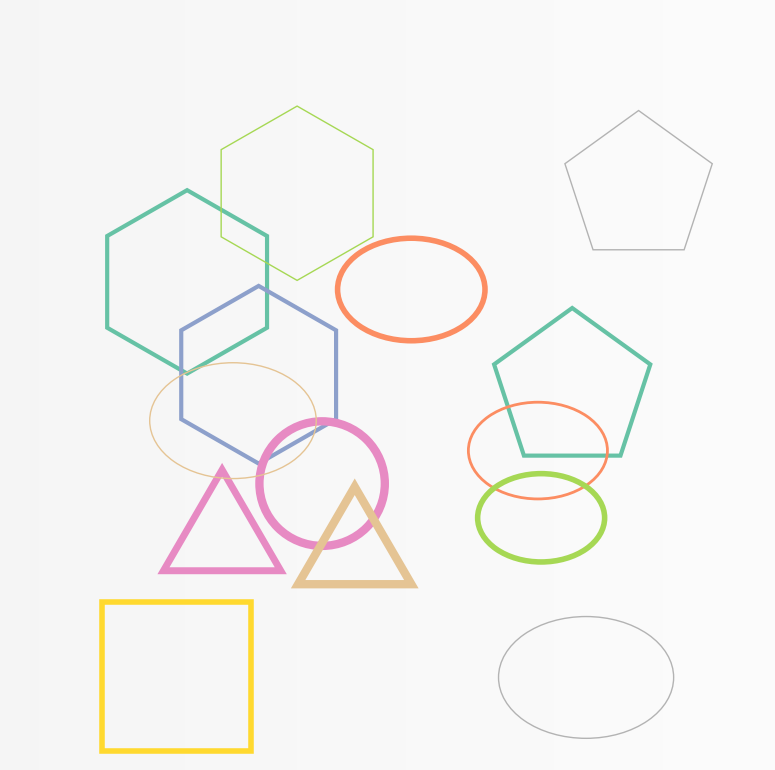[{"shape": "hexagon", "thickness": 1.5, "radius": 0.6, "center": [0.241, 0.634]}, {"shape": "pentagon", "thickness": 1.5, "radius": 0.53, "center": [0.738, 0.494]}, {"shape": "oval", "thickness": 1, "radius": 0.45, "center": [0.694, 0.415]}, {"shape": "oval", "thickness": 2, "radius": 0.48, "center": [0.531, 0.624]}, {"shape": "hexagon", "thickness": 1.5, "radius": 0.58, "center": [0.334, 0.513]}, {"shape": "circle", "thickness": 3, "radius": 0.4, "center": [0.416, 0.372]}, {"shape": "triangle", "thickness": 2.5, "radius": 0.44, "center": [0.287, 0.302]}, {"shape": "oval", "thickness": 2, "radius": 0.41, "center": [0.698, 0.328]}, {"shape": "hexagon", "thickness": 0.5, "radius": 0.57, "center": [0.383, 0.749]}, {"shape": "square", "thickness": 2, "radius": 0.48, "center": [0.228, 0.121]}, {"shape": "triangle", "thickness": 3, "radius": 0.42, "center": [0.458, 0.283]}, {"shape": "oval", "thickness": 0.5, "radius": 0.54, "center": [0.301, 0.454]}, {"shape": "pentagon", "thickness": 0.5, "radius": 0.5, "center": [0.824, 0.756]}, {"shape": "oval", "thickness": 0.5, "radius": 0.56, "center": [0.756, 0.12]}]